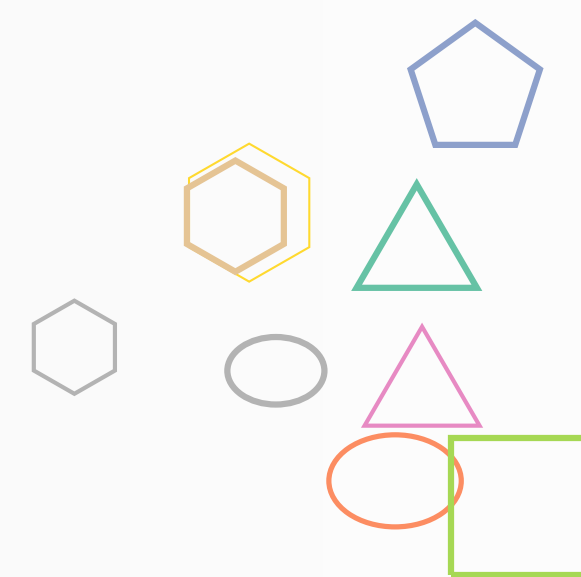[{"shape": "triangle", "thickness": 3, "radius": 0.6, "center": [0.717, 0.56]}, {"shape": "oval", "thickness": 2.5, "radius": 0.57, "center": [0.68, 0.166]}, {"shape": "pentagon", "thickness": 3, "radius": 0.58, "center": [0.818, 0.843]}, {"shape": "triangle", "thickness": 2, "radius": 0.57, "center": [0.726, 0.319]}, {"shape": "square", "thickness": 3, "radius": 0.59, "center": [0.893, 0.122]}, {"shape": "hexagon", "thickness": 1, "radius": 0.6, "center": [0.429, 0.631]}, {"shape": "hexagon", "thickness": 3, "radius": 0.48, "center": [0.405, 0.625]}, {"shape": "oval", "thickness": 3, "radius": 0.42, "center": [0.475, 0.357]}, {"shape": "hexagon", "thickness": 2, "radius": 0.4, "center": [0.128, 0.398]}]